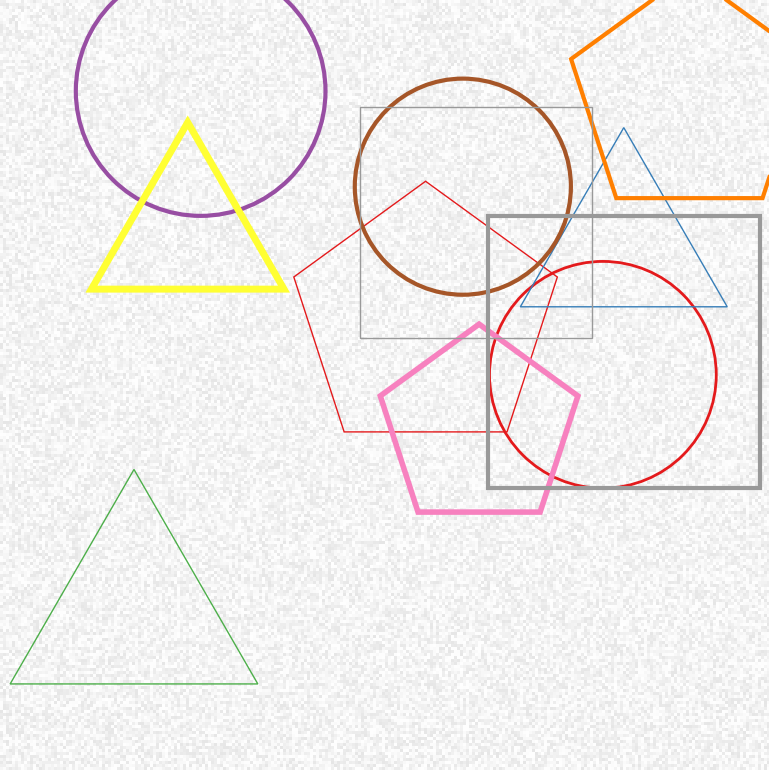[{"shape": "pentagon", "thickness": 0.5, "radius": 0.9, "center": [0.553, 0.585]}, {"shape": "circle", "thickness": 1, "radius": 0.74, "center": [0.783, 0.513]}, {"shape": "triangle", "thickness": 0.5, "radius": 0.78, "center": [0.81, 0.679]}, {"shape": "triangle", "thickness": 0.5, "radius": 0.93, "center": [0.174, 0.205]}, {"shape": "circle", "thickness": 1.5, "radius": 0.81, "center": [0.261, 0.882]}, {"shape": "pentagon", "thickness": 1.5, "radius": 0.81, "center": [0.895, 0.873]}, {"shape": "triangle", "thickness": 2.5, "radius": 0.72, "center": [0.244, 0.697]}, {"shape": "circle", "thickness": 1.5, "radius": 0.7, "center": [0.601, 0.758]}, {"shape": "pentagon", "thickness": 2, "radius": 0.67, "center": [0.622, 0.444]}, {"shape": "square", "thickness": 0.5, "radius": 0.75, "center": [0.618, 0.711]}, {"shape": "square", "thickness": 1.5, "radius": 0.88, "center": [0.81, 0.543]}]